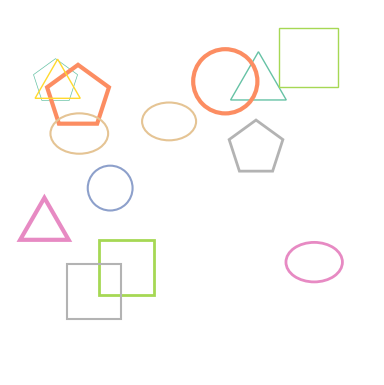[{"shape": "triangle", "thickness": 1, "radius": 0.42, "center": [0.671, 0.782]}, {"shape": "pentagon", "thickness": 0.5, "radius": 0.3, "center": [0.144, 0.788]}, {"shape": "circle", "thickness": 3, "radius": 0.42, "center": [0.585, 0.789]}, {"shape": "pentagon", "thickness": 3, "radius": 0.42, "center": [0.203, 0.747]}, {"shape": "circle", "thickness": 1.5, "radius": 0.29, "center": [0.286, 0.511]}, {"shape": "triangle", "thickness": 3, "radius": 0.36, "center": [0.115, 0.413]}, {"shape": "oval", "thickness": 2, "radius": 0.37, "center": [0.816, 0.319]}, {"shape": "square", "thickness": 2, "radius": 0.36, "center": [0.328, 0.306]}, {"shape": "square", "thickness": 1, "radius": 0.38, "center": [0.801, 0.851]}, {"shape": "triangle", "thickness": 1, "radius": 0.34, "center": [0.15, 0.779]}, {"shape": "oval", "thickness": 1.5, "radius": 0.35, "center": [0.439, 0.685]}, {"shape": "oval", "thickness": 1.5, "radius": 0.37, "center": [0.206, 0.653]}, {"shape": "square", "thickness": 1.5, "radius": 0.36, "center": [0.244, 0.243]}, {"shape": "pentagon", "thickness": 2, "radius": 0.37, "center": [0.665, 0.615]}]